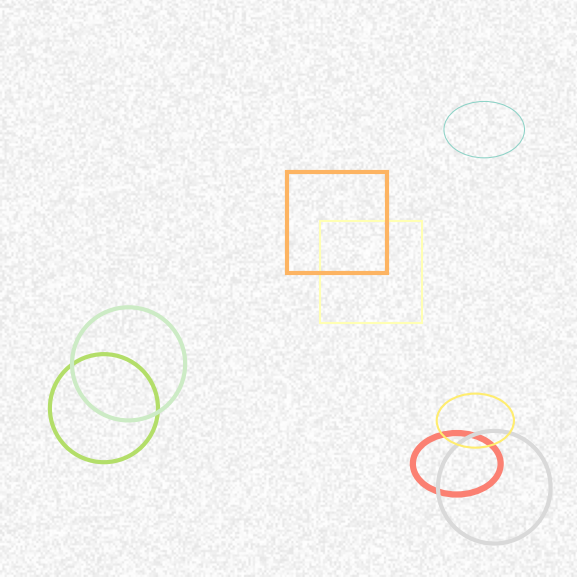[{"shape": "oval", "thickness": 0.5, "radius": 0.35, "center": [0.838, 0.775]}, {"shape": "square", "thickness": 1, "radius": 0.44, "center": [0.643, 0.528]}, {"shape": "oval", "thickness": 3, "radius": 0.38, "center": [0.791, 0.196]}, {"shape": "square", "thickness": 2, "radius": 0.44, "center": [0.584, 0.614]}, {"shape": "circle", "thickness": 2, "radius": 0.47, "center": [0.18, 0.292]}, {"shape": "circle", "thickness": 2, "radius": 0.49, "center": [0.856, 0.155]}, {"shape": "circle", "thickness": 2, "radius": 0.49, "center": [0.223, 0.369]}, {"shape": "oval", "thickness": 1, "radius": 0.33, "center": [0.823, 0.271]}]